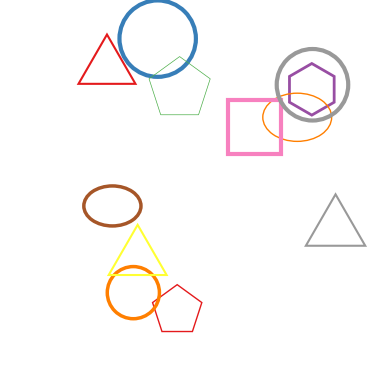[{"shape": "pentagon", "thickness": 1, "radius": 0.34, "center": [0.46, 0.193]}, {"shape": "triangle", "thickness": 1.5, "radius": 0.43, "center": [0.278, 0.825]}, {"shape": "circle", "thickness": 3, "radius": 0.5, "center": [0.41, 0.9]}, {"shape": "pentagon", "thickness": 0.5, "radius": 0.42, "center": [0.467, 0.769]}, {"shape": "hexagon", "thickness": 2, "radius": 0.34, "center": [0.81, 0.768]}, {"shape": "circle", "thickness": 2.5, "radius": 0.34, "center": [0.346, 0.24]}, {"shape": "oval", "thickness": 1, "radius": 0.45, "center": [0.772, 0.695]}, {"shape": "triangle", "thickness": 1.5, "radius": 0.43, "center": [0.358, 0.329]}, {"shape": "oval", "thickness": 2.5, "radius": 0.37, "center": [0.292, 0.465]}, {"shape": "square", "thickness": 3, "radius": 0.35, "center": [0.661, 0.67]}, {"shape": "triangle", "thickness": 1.5, "radius": 0.45, "center": [0.872, 0.406]}, {"shape": "circle", "thickness": 3, "radius": 0.46, "center": [0.812, 0.78]}]